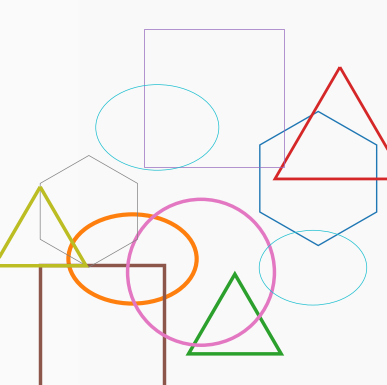[{"shape": "hexagon", "thickness": 1, "radius": 0.87, "center": [0.821, 0.536]}, {"shape": "oval", "thickness": 3, "radius": 0.83, "center": [0.342, 0.327]}, {"shape": "triangle", "thickness": 2.5, "radius": 0.69, "center": [0.606, 0.15]}, {"shape": "triangle", "thickness": 2, "radius": 0.97, "center": [0.877, 0.632]}, {"shape": "square", "thickness": 0.5, "radius": 0.9, "center": [0.553, 0.746]}, {"shape": "square", "thickness": 2.5, "radius": 0.79, "center": [0.263, 0.154]}, {"shape": "circle", "thickness": 2.5, "radius": 0.95, "center": [0.519, 0.293]}, {"shape": "hexagon", "thickness": 0.5, "radius": 0.73, "center": [0.229, 0.451]}, {"shape": "triangle", "thickness": 2.5, "radius": 0.68, "center": [0.104, 0.378]}, {"shape": "oval", "thickness": 0.5, "radius": 0.79, "center": [0.406, 0.669]}, {"shape": "oval", "thickness": 0.5, "radius": 0.69, "center": [0.808, 0.305]}]